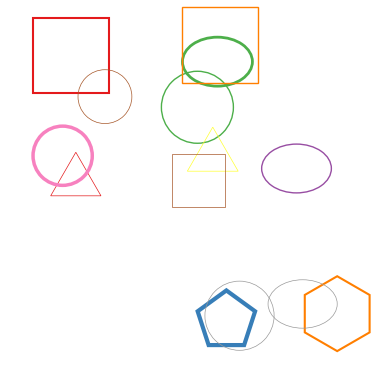[{"shape": "square", "thickness": 1.5, "radius": 0.49, "center": [0.183, 0.856]}, {"shape": "triangle", "thickness": 0.5, "radius": 0.38, "center": [0.197, 0.529]}, {"shape": "pentagon", "thickness": 3, "radius": 0.39, "center": [0.588, 0.167]}, {"shape": "oval", "thickness": 2, "radius": 0.45, "center": [0.565, 0.84]}, {"shape": "circle", "thickness": 1, "radius": 0.47, "center": [0.513, 0.721]}, {"shape": "oval", "thickness": 1, "radius": 0.45, "center": [0.77, 0.562]}, {"shape": "hexagon", "thickness": 1.5, "radius": 0.49, "center": [0.876, 0.185]}, {"shape": "square", "thickness": 1, "radius": 0.49, "center": [0.571, 0.884]}, {"shape": "triangle", "thickness": 0.5, "radius": 0.38, "center": [0.553, 0.593]}, {"shape": "circle", "thickness": 0.5, "radius": 0.35, "center": [0.273, 0.749]}, {"shape": "square", "thickness": 0.5, "radius": 0.34, "center": [0.517, 0.531]}, {"shape": "circle", "thickness": 2.5, "radius": 0.38, "center": [0.163, 0.595]}, {"shape": "oval", "thickness": 0.5, "radius": 0.45, "center": [0.786, 0.21]}, {"shape": "circle", "thickness": 0.5, "radius": 0.45, "center": [0.622, 0.18]}]